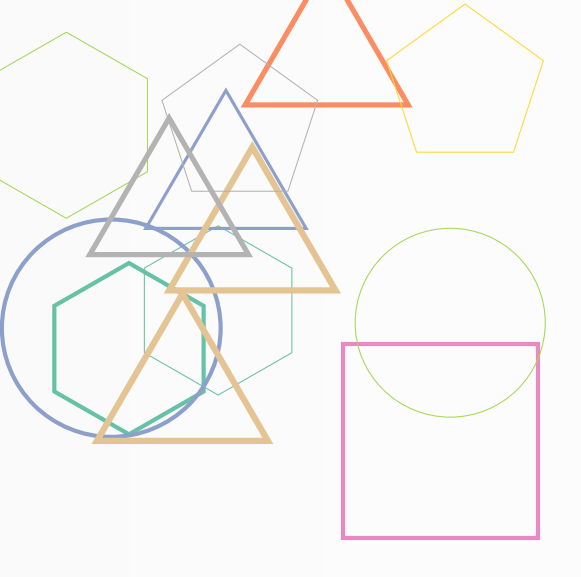[{"shape": "hexagon", "thickness": 0.5, "radius": 0.73, "center": [0.375, 0.462]}, {"shape": "hexagon", "thickness": 2, "radius": 0.74, "center": [0.222, 0.395]}, {"shape": "triangle", "thickness": 2.5, "radius": 0.81, "center": [0.562, 0.898]}, {"shape": "triangle", "thickness": 1.5, "radius": 0.8, "center": [0.389, 0.683]}, {"shape": "circle", "thickness": 2, "radius": 0.94, "center": [0.191, 0.431]}, {"shape": "square", "thickness": 2, "radius": 0.84, "center": [0.758, 0.235]}, {"shape": "circle", "thickness": 0.5, "radius": 0.82, "center": [0.775, 0.44]}, {"shape": "hexagon", "thickness": 0.5, "radius": 0.81, "center": [0.114, 0.782]}, {"shape": "pentagon", "thickness": 0.5, "radius": 0.71, "center": [0.8, 0.85]}, {"shape": "triangle", "thickness": 3, "radius": 0.85, "center": [0.314, 0.321]}, {"shape": "triangle", "thickness": 3, "radius": 0.83, "center": [0.434, 0.579]}, {"shape": "pentagon", "thickness": 0.5, "radius": 0.7, "center": [0.413, 0.782]}, {"shape": "triangle", "thickness": 2.5, "radius": 0.79, "center": [0.291, 0.637]}]